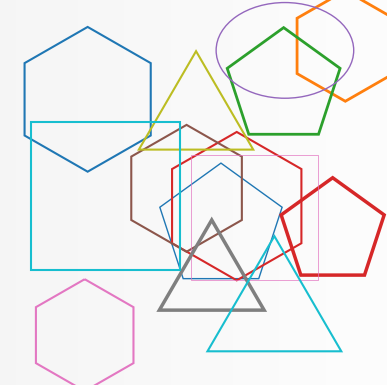[{"shape": "hexagon", "thickness": 1.5, "radius": 0.94, "center": [0.226, 0.742]}, {"shape": "pentagon", "thickness": 1, "radius": 0.83, "center": [0.57, 0.41]}, {"shape": "hexagon", "thickness": 2, "radius": 0.72, "center": [0.891, 0.881]}, {"shape": "pentagon", "thickness": 2, "radius": 0.77, "center": [0.732, 0.775]}, {"shape": "pentagon", "thickness": 2.5, "radius": 0.7, "center": [0.858, 0.399]}, {"shape": "hexagon", "thickness": 1.5, "radius": 0.96, "center": [0.611, 0.465]}, {"shape": "oval", "thickness": 1, "radius": 0.89, "center": [0.735, 0.869]}, {"shape": "hexagon", "thickness": 1.5, "radius": 0.82, "center": [0.481, 0.511]}, {"shape": "square", "thickness": 0.5, "radius": 0.82, "center": [0.657, 0.435]}, {"shape": "hexagon", "thickness": 1.5, "radius": 0.73, "center": [0.219, 0.129]}, {"shape": "triangle", "thickness": 2.5, "radius": 0.78, "center": [0.546, 0.273]}, {"shape": "triangle", "thickness": 1.5, "radius": 0.85, "center": [0.506, 0.697]}, {"shape": "triangle", "thickness": 1.5, "radius": 1.0, "center": [0.708, 0.187]}, {"shape": "square", "thickness": 1.5, "radius": 0.96, "center": [0.272, 0.49]}]